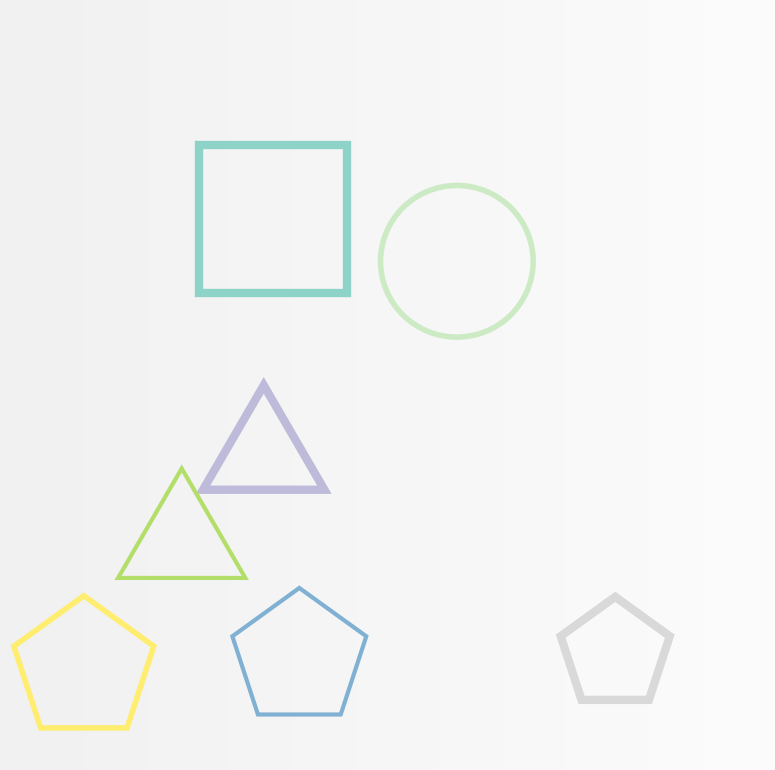[{"shape": "square", "thickness": 3, "radius": 0.48, "center": [0.352, 0.716]}, {"shape": "triangle", "thickness": 3, "radius": 0.45, "center": [0.34, 0.409]}, {"shape": "pentagon", "thickness": 1.5, "radius": 0.45, "center": [0.386, 0.146]}, {"shape": "triangle", "thickness": 1.5, "radius": 0.47, "center": [0.234, 0.297]}, {"shape": "pentagon", "thickness": 3, "radius": 0.37, "center": [0.794, 0.151]}, {"shape": "circle", "thickness": 2, "radius": 0.49, "center": [0.589, 0.661]}, {"shape": "pentagon", "thickness": 2, "radius": 0.47, "center": [0.108, 0.131]}]